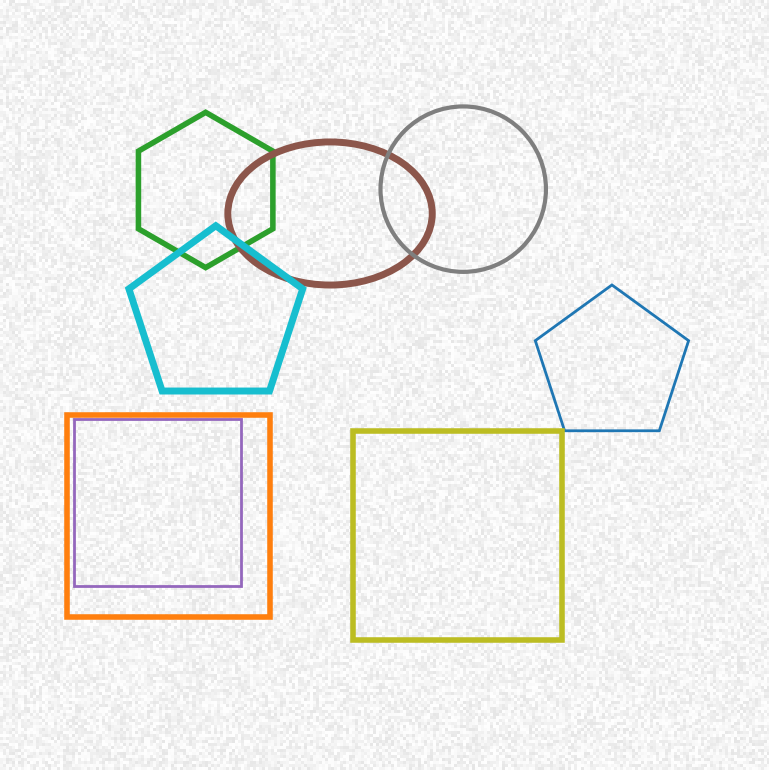[{"shape": "pentagon", "thickness": 1, "radius": 0.52, "center": [0.795, 0.525]}, {"shape": "square", "thickness": 2, "radius": 0.66, "center": [0.219, 0.33]}, {"shape": "hexagon", "thickness": 2, "radius": 0.5, "center": [0.267, 0.753]}, {"shape": "square", "thickness": 1, "radius": 0.54, "center": [0.204, 0.347]}, {"shape": "oval", "thickness": 2.5, "radius": 0.66, "center": [0.429, 0.723]}, {"shape": "circle", "thickness": 1.5, "radius": 0.54, "center": [0.602, 0.754]}, {"shape": "square", "thickness": 2, "radius": 0.68, "center": [0.594, 0.305]}, {"shape": "pentagon", "thickness": 2.5, "radius": 0.59, "center": [0.28, 0.588]}]